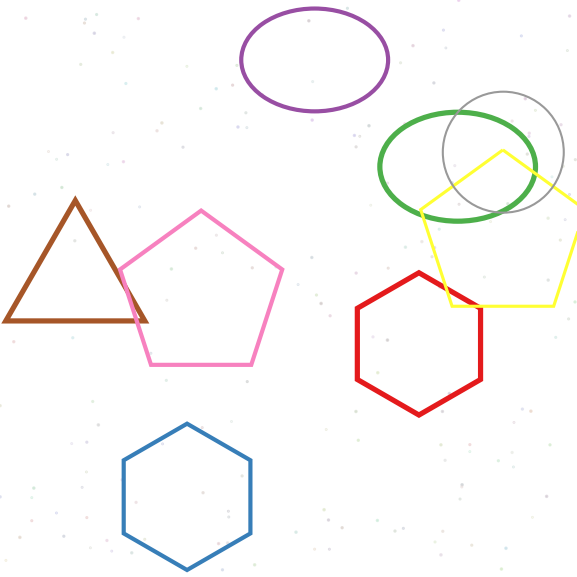[{"shape": "hexagon", "thickness": 2.5, "radius": 0.62, "center": [0.725, 0.404]}, {"shape": "hexagon", "thickness": 2, "radius": 0.63, "center": [0.324, 0.139]}, {"shape": "oval", "thickness": 2.5, "radius": 0.67, "center": [0.793, 0.71]}, {"shape": "oval", "thickness": 2, "radius": 0.64, "center": [0.545, 0.895]}, {"shape": "pentagon", "thickness": 1.5, "radius": 0.75, "center": [0.871, 0.59]}, {"shape": "triangle", "thickness": 2.5, "radius": 0.7, "center": [0.13, 0.513]}, {"shape": "pentagon", "thickness": 2, "radius": 0.74, "center": [0.348, 0.487]}, {"shape": "circle", "thickness": 1, "radius": 0.52, "center": [0.871, 0.736]}]